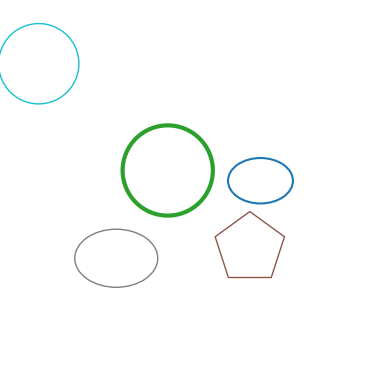[{"shape": "oval", "thickness": 1.5, "radius": 0.42, "center": [0.677, 0.531]}, {"shape": "circle", "thickness": 3, "radius": 0.59, "center": [0.436, 0.557]}, {"shape": "pentagon", "thickness": 1, "radius": 0.47, "center": [0.649, 0.356]}, {"shape": "oval", "thickness": 1, "radius": 0.54, "center": [0.302, 0.329]}, {"shape": "circle", "thickness": 1, "radius": 0.52, "center": [0.101, 0.834]}]